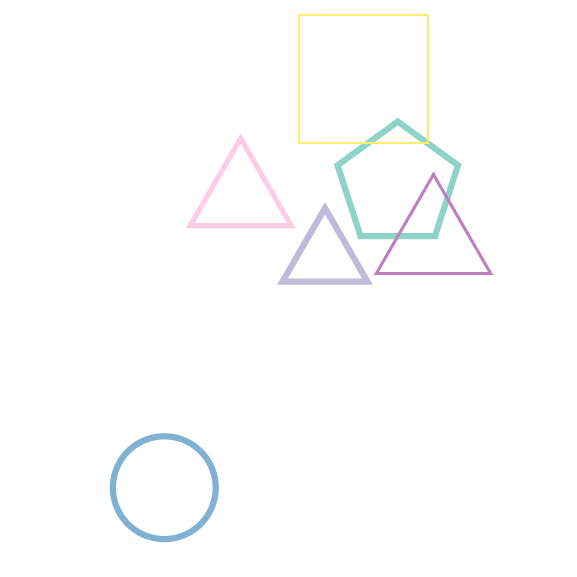[{"shape": "pentagon", "thickness": 3, "radius": 0.55, "center": [0.689, 0.679]}, {"shape": "triangle", "thickness": 3, "radius": 0.42, "center": [0.563, 0.554]}, {"shape": "circle", "thickness": 3, "radius": 0.45, "center": [0.284, 0.155]}, {"shape": "triangle", "thickness": 2.5, "radius": 0.5, "center": [0.417, 0.659]}, {"shape": "triangle", "thickness": 1.5, "radius": 0.57, "center": [0.751, 0.583]}, {"shape": "square", "thickness": 1, "radius": 0.56, "center": [0.63, 0.862]}]